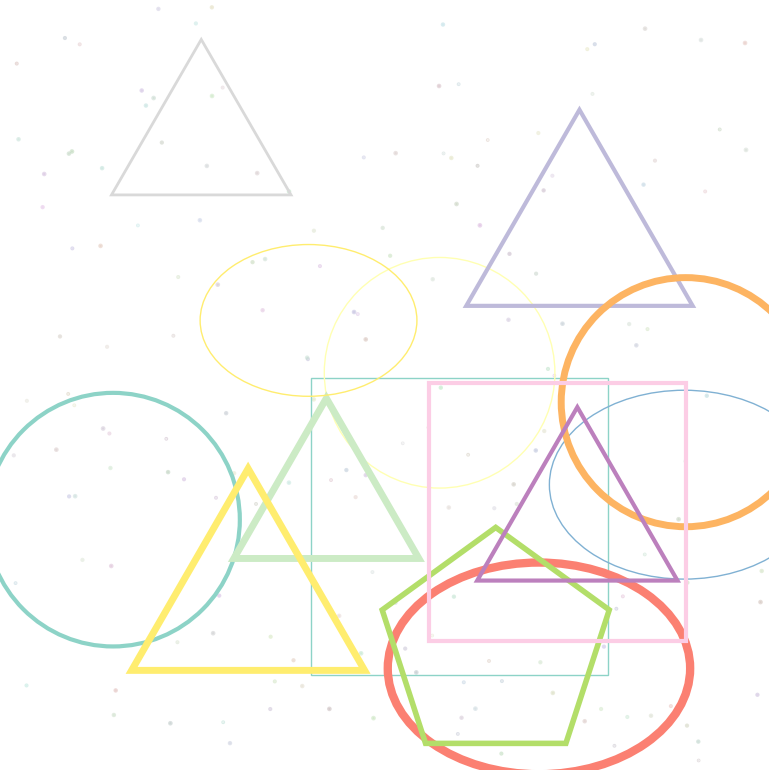[{"shape": "square", "thickness": 0.5, "radius": 0.96, "center": [0.597, 0.316]}, {"shape": "circle", "thickness": 1.5, "radius": 0.82, "center": [0.147, 0.325]}, {"shape": "circle", "thickness": 0.5, "radius": 0.75, "center": [0.571, 0.516]}, {"shape": "triangle", "thickness": 1.5, "radius": 0.85, "center": [0.753, 0.688]}, {"shape": "oval", "thickness": 3, "radius": 0.98, "center": [0.7, 0.132]}, {"shape": "oval", "thickness": 0.5, "radius": 0.88, "center": [0.889, 0.371]}, {"shape": "circle", "thickness": 2.5, "radius": 0.81, "center": [0.891, 0.478]}, {"shape": "pentagon", "thickness": 2, "radius": 0.78, "center": [0.644, 0.16]}, {"shape": "square", "thickness": 1.5, "radius": 0.84, "center": [0.724, 0.335]}, {"shape": "triangle", "thickness": 1, "radius": 0.67, "center": [0.261, 0.814]}, {"shape": "triangle", "thickness": 1.5, "radius": 0.75, "center": [0.75, 0.321]}, {"shape": "triangle", "thickness": 2.5, "radius": 0.69, "center": [0.424, 0.344]}, {"shape": "oval", "thickness": 0.5, "radius": 0.7, "center": [0.401, 0.584]}, {"shape": "triangle", "thickness": 2.5, "radius": 0.87, "center": [0.322, 0.217]}]